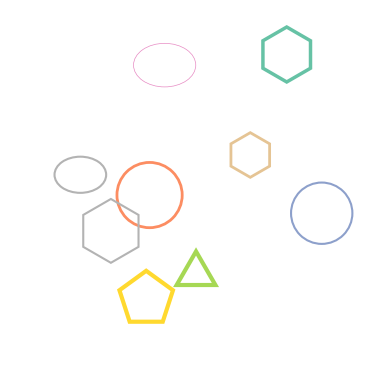[{"shape": "hexagon", "thickness": 2.5, "radius": 0.36, "center": [0.745, 0.858]}, {"shape": "circle", "thickness": 2, "radius": 0.42, "center": [0.389, 0.493]}, {"shape": "circle", "thickness": 1.5, "radius": 0.4, "center": [0.836, 0.446]}, {"shape": "oval", "thickness": 0.5, "radius": 0.4, "center": [0.428, 0.831]}, {"shape": "triangle", "thickness": 3, "radius": 0.29, "center": [0.509, 0.289]}, {"shape": "pentagon", "thickness": 3, "radius": 0.37, "center": [0.38, 0.224]}, {"shape": "hexagon", "thickness": 2, "radius": 0.29, "center": [0.65, 0.597]}, {"shape": "oval", "thickness": 1.5, "radius": 0.34, "center": [0.209, 0.546]}, {"shape": "hexagon", "thickness": 1.5, "radius": 0.41, "center": [0.288, 0.4]}]